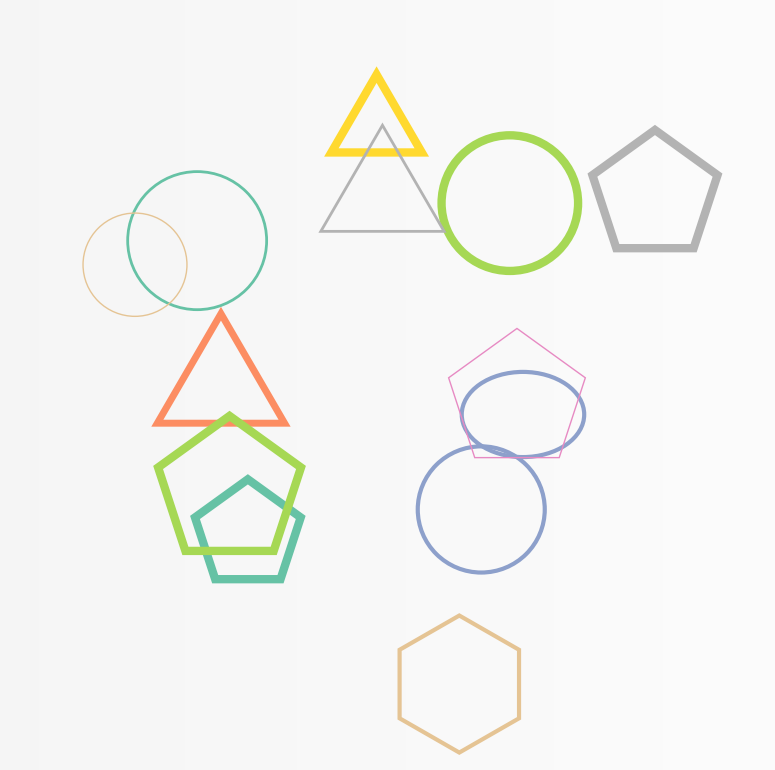[{"shape": "pentagon", "thickness": 3, "radius": 0.36, "center": [0.32, 0.306]}, {"shape": "circle", "thickness": 1, "radius": 0.45, "center": [0.254, 0.687]}, {"shape": "triangle", "thickness": 2.5, "radius": 0.47, "center": [0.285, 0.498]}, {"shape": "oval", "thickness": 1.5, "radius": 0.4, "center": [0.675, 0.462]}, {"shape": "circle", "thickness": 1.5, "radius": 0.41, "center": [0.621, 0.338]}, {"shape": "pentagon", "thickness": 0.5, "radius": 0.46, "center": [0.667, 0.481]}, {"shape": "pentagon", "thickness": 3, "radius": 0.48, "center": [0.296, 0.363]}, {"shape": "circle", "thickness": 3, "radius": 0.44, "center": [0.658, 0.736]}, {"shape": "triangle", "thickness": 3, "radius": 0.34, "center": [0.486, 0.836]}, {"shape": "hexagon", "thickness": 1.5, "radius": 0.44, "center": [0.593, 0.112]}, {"shape": "circle", "thickness": 0.5, "radius": 0.34, "center": [0.174, 0.656]}, {"shape": "pentagon", "thickness": 3, "radius": 0.42, "center": [0.845, 0.746]}, {"shape": "triangle", "thickness": 1, "radius": 0.46, "center": [0.494, 0.745]}]